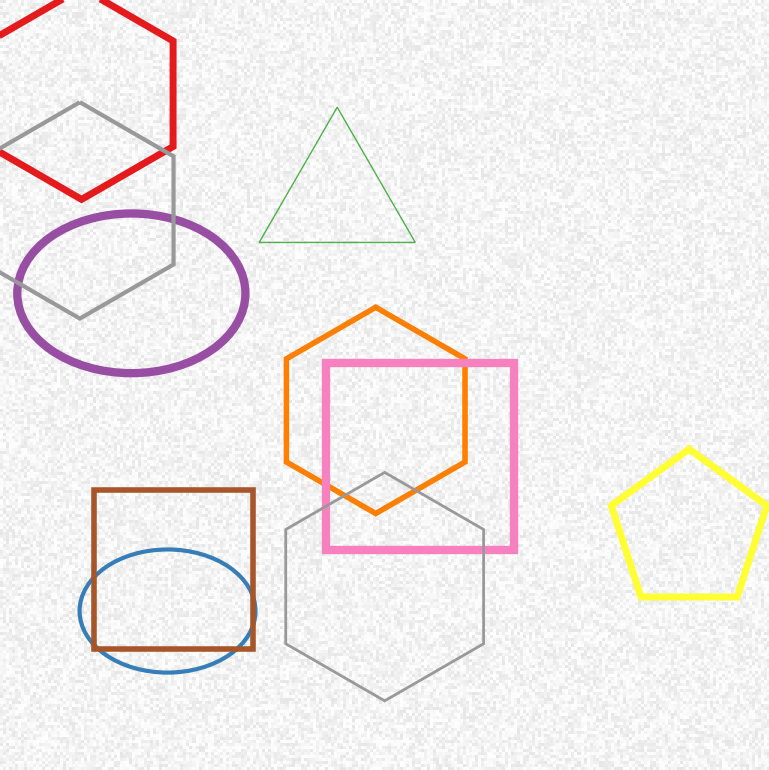[{"shape": "hexagon", "thickness": 2.5, "radius": 0.69, "center": [0.106, 0.878]}, {"shape": "oval", "thickness": 1.5, "radius": 0.57, "center": [0.218, 0.206]}, {"shape": "triangle", "thickness": 0.5, "radius": 0.59, "center": [0.438, 0.744]}, {"shape": "oval", "thickness": 3, "radius": 0.74, "center": [0.171, 0.619]}, {"shape": "hexagon", "thickness": 2, "radius": 0.67, "center": [0.488, 0.467]}, {"shape": "pentagon", "thickness": 2.5, "radius": 0.53, "center": [0.895, 0.311]}, {"shape": "square", "thickness": 2, "radius": 0.51, "center": [0.225, 0.261]}, {"shape": "square", "thickness": 3, "radius": 0.61, "center": [0.545, 0.407]}, {"shape": "hexagon", "thickness": 1.5, "radius": 0.7, "center": [0.104, 0.727]}, {"shape": "hexagon", "thickness": 1, "radius": 0.74, "center": [0.5, 0.238]}]